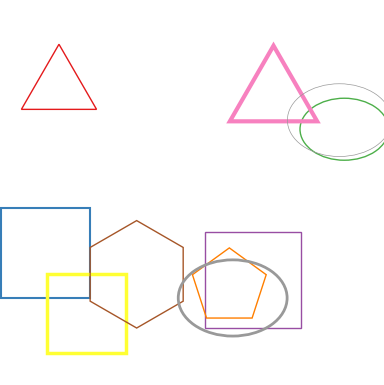[{"shape": "triangle", "thickness": 1, "radius": 0.56, "center": [0.153, 0.772]}, {"shape": "square", "thickness": 1.5, "radius": 0.58, "center": [0.118, 0.342]}, {"shape": "oval", "thickness": 1, "radius": 0.58, "center": [0.894, 0.664]}, {"shape": "square", "thickness": 1, "radius": 0.62, "center": [0.657, 0.274]}, {"shape": "pentagon", "thickness": 1, "radius": 0.5, "center": [0.596, 0.255]}, {"shape": "square", "thickness": 2.5, "radius": 0.51, "center": [0.224, 0.185]}, {"shape": "hexagon", "thickness": 1, "radius": 0.7, "center": [0.355, 0.288]}, {"shape": "triangle", "thickness": 3, "radius": 0.65, "center": [0.71, 0.75]}, {"shape": "oval", "thickness": 2, "radius": 0.71, "center": [0.604, 0.226]}, {"shape": "oval", "thickness": 0.5, "radius": 0.67, "center": [0.881, 0.688]}]